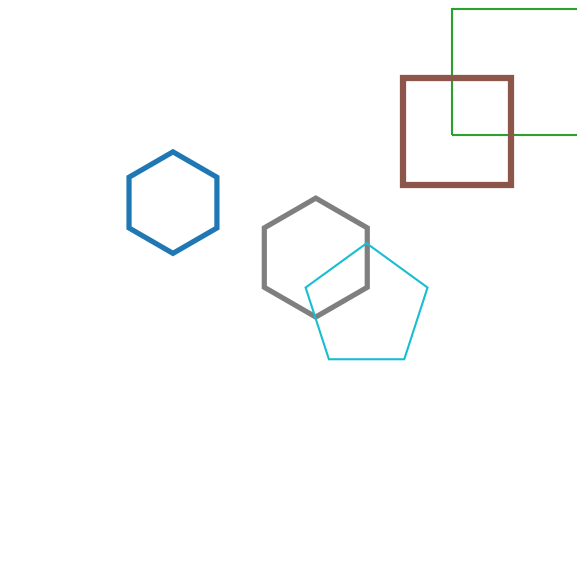[{"shape": "hexagon", "thickness": 2.5, "radius": 0.44, "center": [0.3, 0.648]}, {"shape": "square", "thickness": 1, "radius": 0.55, "center": [0.892, 0.875]}, {"shape": "square", "thickness": 3, "radius": 0.47, "center": [0.791, 0.771]}, {"shape": "hexagon", "thickness": 2.5, "radius": 0.51, "center": [0.547, 0.553]}, {"shape": "pentagon", "thickness": 1, "radius": 0.56, "center": [0.635, 0.467]}]